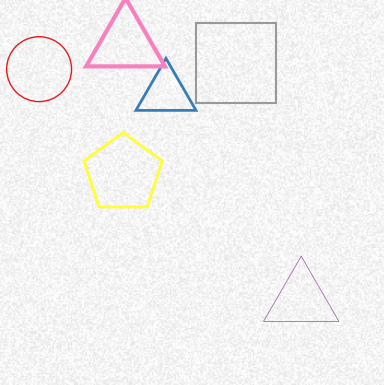[{"shape": "circle", "thickness": 1, "radius": 0.42, "center": [0.102, 0.82]}, {"shape": "triangle", "thickness": 2, "radius": 0.45, "center": [0.431, 0.758]}, {"shape": "triangle", "thickness": 0.5, "radius": 0.57, "center": [0.782, 0.222]}, {"shape": "pentagon", "thickness": 2, "radius": 0.53, "center": [0.32, 0.549]}, {"shape": "triangle", "thickness": 3, "radius": 0.59, "center": [0.326, 0.887]}, {"shape": "square", "thickness": 1.5, "radius": 0.52, "center": [0.613, 0.836]}]